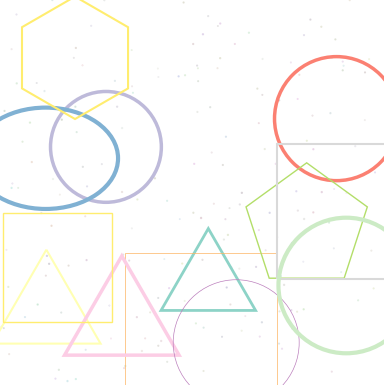[{"shape": "triangle", "thickness": 2, "radius": 0.71, "center": [0.541, 0.265]}, {"shape": "triangle", "thickness": 1.5, "radius": 0.81, "center": [0.12, 0.189]}, {"shape": "circle", "thickness": 2.5, "radius": 0.72, "center": [0.275, 0.618]}, {"shape": "circle", "thickness": 2.5, "radius": 0.81, "center": [0.874, 0.692]}, {"shape": "oval", "thickness": 3, "radius": 0.94, "center": [0.119, 0.589]}, {"shape": "square", "thickness": 0.5, "radius": 0.99, "center": [0.522, 0.145]}, {"shape": "pentagon", "thickness": 1, "radius": 0.83, "center": [0.797, 0.411]}, {"shape": "triangle", "thickness": 2.5, "radius": 0.86, "center": [0.316, 0.163]}, {"shape": "square", "thickness": 1.5, "radius": 0.87, "center": [0.894, 0.451]}, {"shape": "circle", "thickness": 0.5, "radius": 0.82, "center": [0.613, 0.11]}, {"shape": "circle", "thickness": 3, "radius": 0.88, "center": [0.899, 0.258]}, {"shape": "square", "thickness": 1, "radius": 0.71, "center": [0.149, 0.306]}, {"shape": "hexagon", "thickness": 1.5, "radius": 0.8, "center": [0.195, 0.85]}]